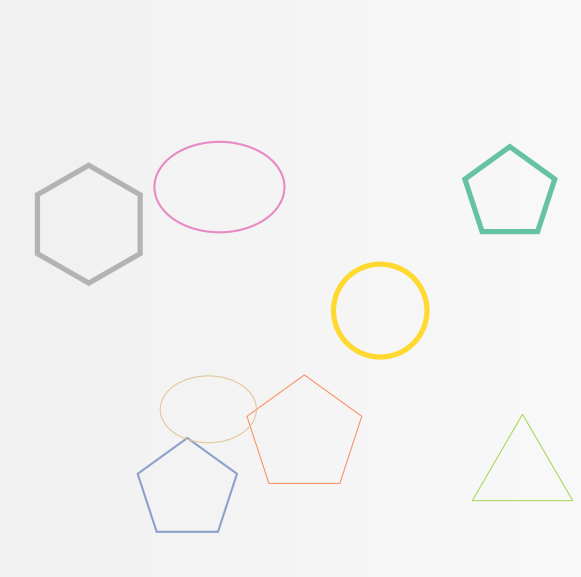[{"shape": "pentagon", "thickness": 2.5, "radius": 0.41, "center": [0.877, 0.664]}, {"shape": "pentagon", "thickness": 0.5, "radius": 0.52, "center": [0.524, 0.246]}, {"shape": "pentagon", "thickness": 1, "radius": 0.45, "center": [0.322, 0.151]}, {"shape": "oval", "thickness": 1, "radius": 0.56, "center": [0.378, 0.675]}, {"shape": "triangle", "thickness": 0.5, "radius": 0.5, "center": [0.899, 0.182]}, {"shape": "circle", "thickness": 2.5, "radius": 0.4, "center": [0.654, 0.461]}, {"shape": "oval", "thickness": 0.5, "radius": 0.41, "center": [0.358, 0.29]}, {"shape": "hexagon", "thickness": 2.5, "radius": 0.51, "center": [0.153, 0.611]}]